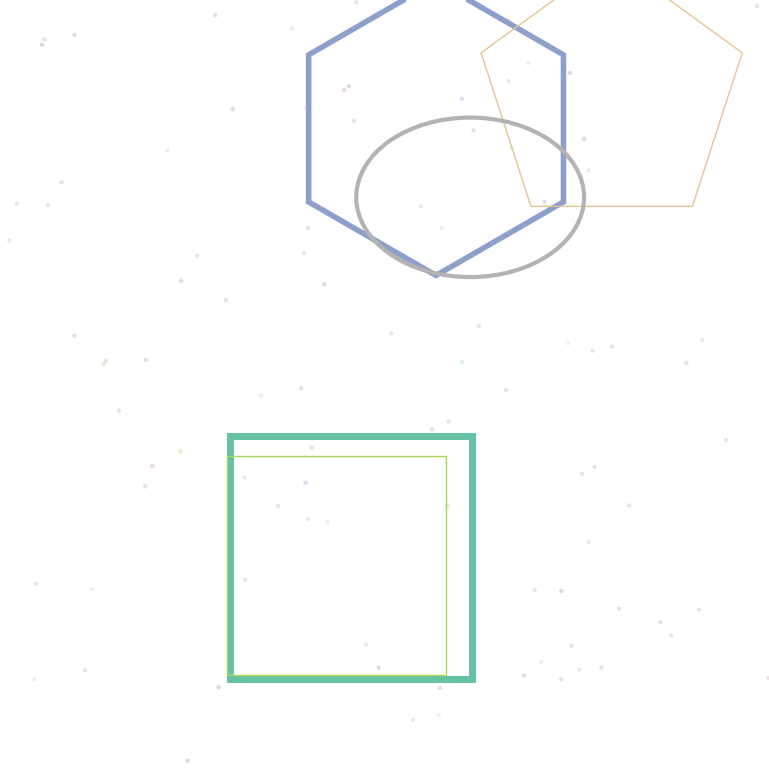[{"shape": "square", "thickness": 2.5, "radius": 0.79, "center": [0.456, 0.276]}, {"shape": "hexagon", "thickness": 2, "radius": 0.96, "center": [0.566, 0.833]}, {"shape": "square", "thickness": 0.5, "radius": 0.71, "center": [0.437, 0.265]}, {"shape": "pentagon", "thickness": 0.5, "radius": 0.89, "center": [0.794, 0.876]}, {"shape": "oval", "thickness": 1.5, "radius": 0.74, "center": [0.611, 0.744]}]